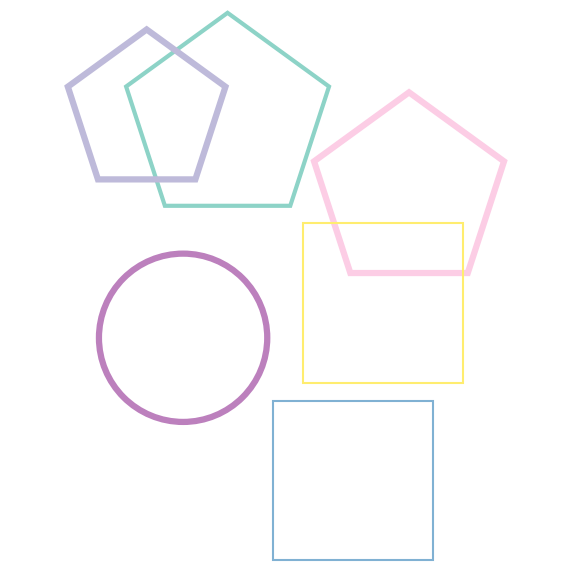[{"shape": "pentagon", "thickness": 2, "radius": 0.92, "center": [0.394, 0.792]}, {"shape": "pentagon", "thickness": 3, "radius": 0.72, "center": [0.254, 0.805]}, {"shape": "square", "thickness": 1, "radius": 0.69, "center": [0.611, 0.167]}, {"shape": "pentagon", "thickness": 3, "radius": 0.86, "center": [0.708, 0.666]}, {"shape": "circle", "thickness": 3, "radius": 0.73, "center": [0.317, 0.414]}, {"shape": "square", "thickness": 1, "radius": 0.69, "center": [0.664, 0.474]}]